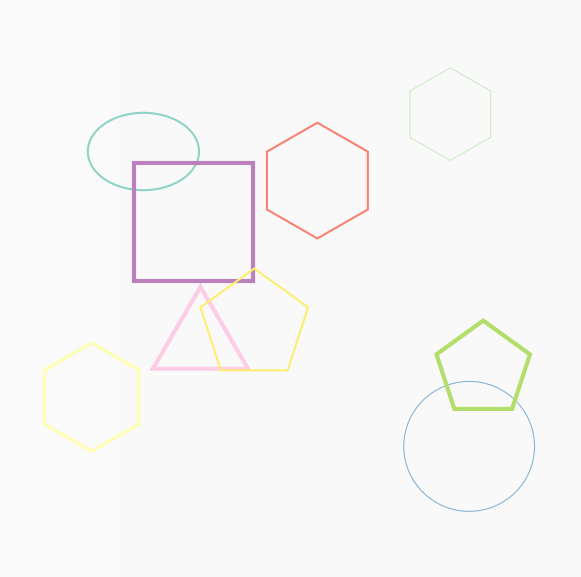[{"shape": "oval", "thickness": 1, "radius": 0.48, "center": [0.247, 0.737]}, {"shape": "hexagon", "thickness": 1.5, "radius": 0.47, "center": [0.158, 0.311]}, {"shape": "hexagon", "thickness": 1, "radius": 0.5, "center": [0.546, 0.686]}, {"shape": "circle", "thickness": 0.5, "radius": 0.56, "center": [0.807, 0.226]}, {"shape": "pentagon", "thickness": 2, "radius": 0.42, "center": [0.831, 0.359]}, {"shape": "triangle", "thickness": 2, "radius": 0.47, "center": [0.345, 0.408]}, {"shape": "square", "thickness": 2, "radius": 0.51, "center": [0.333, 0.615]}, {"shape": "hexagon", "thickness": 0.5, "radius": 0.4, "center": [0.775, 0.801]}, {"shape": "pentagon", "thickness": 1, "radius": 0.49, "center": [0.437, 0.437]}]